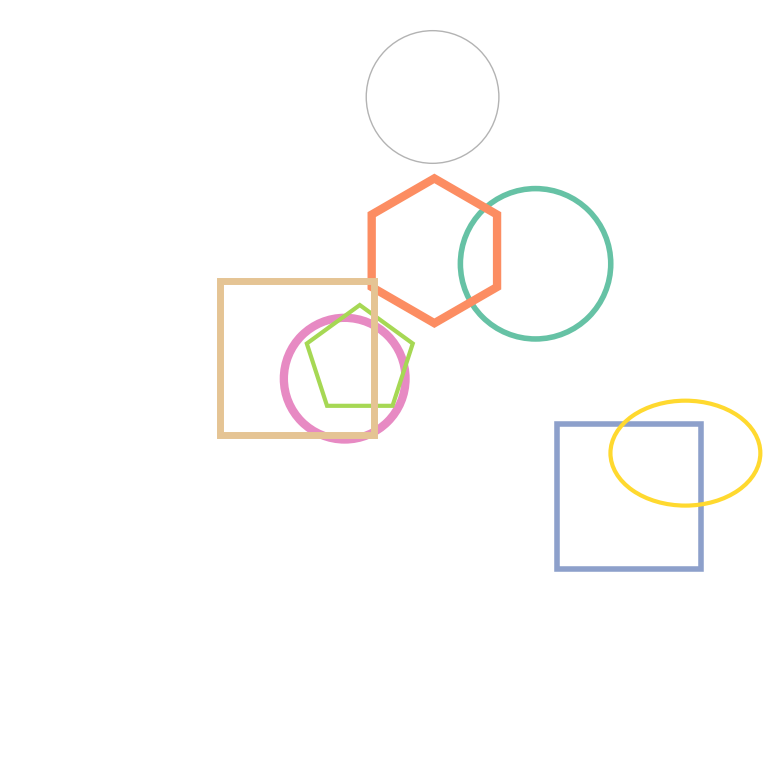[{"shape": "circle", "thickness": 2, "radius": 0.49, "center": [0.696, 0.657]}, {"shape": "hexagon", "thickness": 3, "radius": 0.47, "center": [0.564, 0.674]}, {"shape": "square", "thickness": 2, "radius": 0.47, "center": [0.817, 0.355]}, {"shape": "circle", "thickness": 3, "radius": 0.4, "center": [0.448, 0.508]}, {"shape": "pentagon", "thickness": 1.5, "radius": 0.36, "center": [0.467, 0.531]}, {"shape": "oval", "thickness": 1.5, "radius": 0.49, "center": [0.89, 0.412]}, {"shape": "square", "thickness": 2.5, "radius": 0.5, "center": [0.386, 0.535]}, {"shape": "circle", "thickness": 0.5, "radius": 0.43, "center": [0.562, 0.874]}]